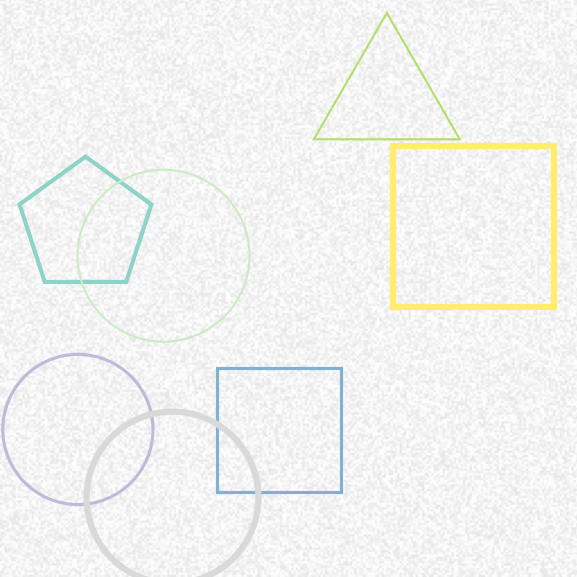[{"shape": "pentagon", "thickness": 2, "radius": 0.6, "center": [0.148, 0.608]}, {"shape": "circle", "thickness": 1.5, "radius": 0.65, "center": [0.135, 0.255]}, {"shape": "square", "thickness": 1.5, "radius": 0.54, "center": [0.483, 0.254]}, {"shape": "triangle", "thickness": 1, "radius": 0.73, "center": [0.67, 0.831]}, {"shape": "circle", "thickness": 3, "radius": 0.74, "center": [0.299, 0.138]}, {"shape": "circle", "thickness": 1, "radius": 0.74, "center": [0.283, 0.556]}, {"shape": "square", "thickness": 3, "radius": 0.7, "center": [0.819, 0.607]}]